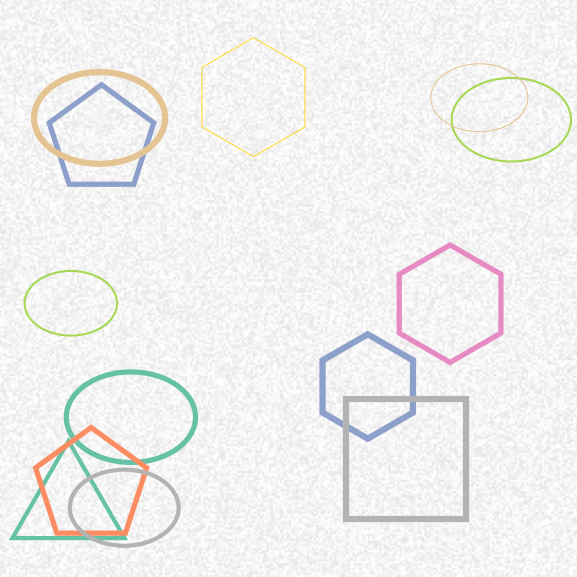[{"shape": "triangle", "thickness": 2, "radius": 0.56, "center": [0.119, 0.123]}, {"shape": "oval", "thickness": 2.5, "radius": 0.56, "center": [0.227, 0.277]}, {"shape": "pentagon", "thickness": 2.5, "radius": 0.51, "center": [0.158, 0.158]}, {"shape": "pentagon", "thickness": 2.5, "radius": 0.48, "center": [0.176, 0.757]}, {"shape": "hexagon", "thickness": 3, "radius": 0.45, "center": [0.637, 0.33]}, {"shape": "hexagon", "thickness": 2.5, "radius": 0.51, "center": [0.779, 0.473]}, {"shape": "oval", "thickness": 1, "radius": 0.4, "center": [0.123, 0.474]}, {"shape": "oval", "thickness": 1, "radius": 0.52, "center": [0.885, 0.792]}, {"shape": "hexagon", "thickness": 0.5, "radius": 0.52, "center": [0.439, 0.831]}, {"shape": "oval", "thickness": 0.5, "radius": 0.42, "center": [0.83, 0.83]}, {"shape": "oval", "thickness": 3, "radius": 0.57, "center": [0.172, 0.795]}, {"shape": "square", "thickness": 3, "radius": 0.52, "center": [0.703, 0.205]}, {"shape": "oval", "thickness": 2, "radius": 0.47, "center": [0.215, 0.12]}]